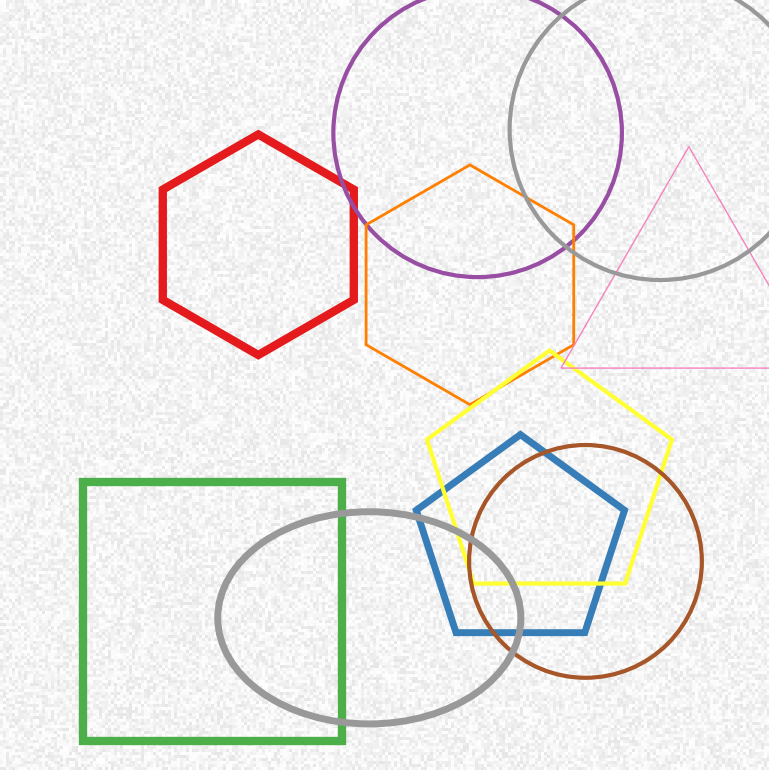[{"shape": "hexagon", "thickness": 3, "radius": 0.72, "center": [0.335, 0.682]}, {"shape": "pentagon", "thickness": 2.5, "radius": 0.71, "center": [0.676, 0.293]}, {"shape": "square", "thickness": 3, "radius": 0.84, "center": [0.276, 0.206]}, {"shape": "circle", "thickness": 1.5, "radius": 0.94, "center": [0.62, 0.827]}, {"shape": "hexagon", "thickness": 1, "radius": 0.78, "center": [0.61, 0.63]}, {"shape": "pentagon", "thickness": 1.5, "radius": 0.84, "center": [0.714, 0.377]}, {"shape": "circle", "thickness": 1.5, "radius": 0.76, "center": [0.76, 0.271]}, {"shape": "triangle", "thickness": 0.5, "radius": 0.96, "center": [0.895, 0.618]}, {"shape": "oval", "thickness": 2.5, "radius": 0.98, "center": [0.48, 0.198]}, {"shape": "circle", "thickness": 1.5, "radius": 0.98, "center": [0.858, 0.832]}]